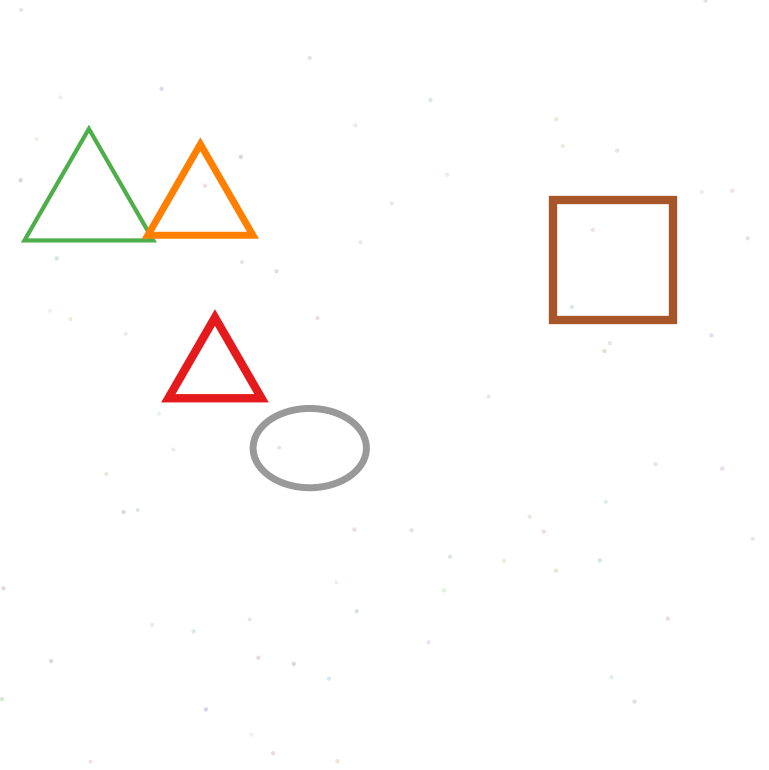[{"shape": "triangle", "thickness": 3, "radius": 0.35, "center": [0.279, 0.518]}, {"shape": "triangle", "thickness": 1.5, "radius": 0.48, "center": [0.115, 0.736]}, {"shape": "triangle", "thickness": 2.5, "radius": 0.39, "center": [0.26, 0.734]}, {"shape": "square", "thickness": 3, "radius": 0.39, "center": [0.796, 0.663]}, {"shape": "oval", "thickness": 2.5, "radius": 0.37, "center": [0.402, 0.418]}]